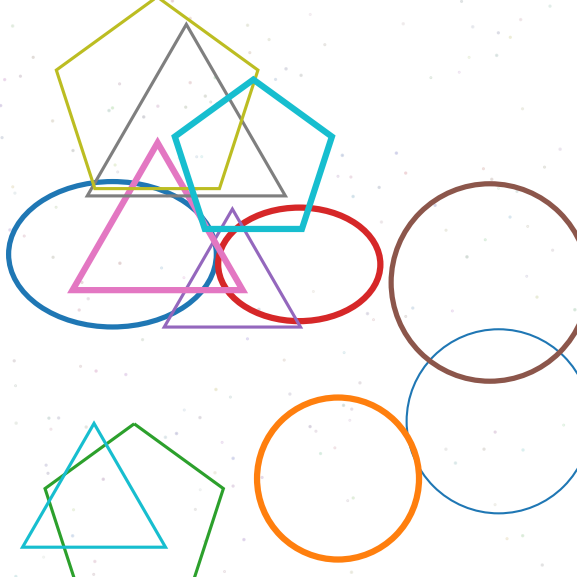[{"shape": "circle", "thickness": 1, "radius": 0.8, "center": [0.863, 0.27]}, {"shape": "oval", "thickness": 2.5, "radius": 0.9, "center": [0.195, 0.559]}, {"shape": "circle", "thickness": 3, "radius": 0.7, "center": [0.585, 0.171]}, {"shape": "pentagon", "thickness": 1.5, "radius": 0.81, "center": [0.232, 0.103]}, {"shape": "oval", "thickness": 3, "radius": 0.7, "center": [0.518, 0.541]}, {"shape": "triangle", "thickness": 1.5, "radius": 0.68, "center": [0.402, 0.501]}, {"shape": "circle", "thickness": 2.5, "radius": 0.85, "center": [0.848, 0.51]}, {"shape": "triangle", "thickness": 3, "radius": 0.85, "center": [0.273, 0.582]}, {"shape": "triangle", "thickness": 1.5, "radius": 0.99, "center": [0.323, 0.759]}, {"shape": "pentagon", "thickness": 1.5, "radius": 0.92, "center": [0.272, 0.821]}, {"shape": "triangle", "thickness": 1.5, "radius": 0.71, "center": [0.163, 0.123]}, {"shape": "pentagon", "thickness": 3, "radius": 0.71, "center": [0.439, 0.718]}]